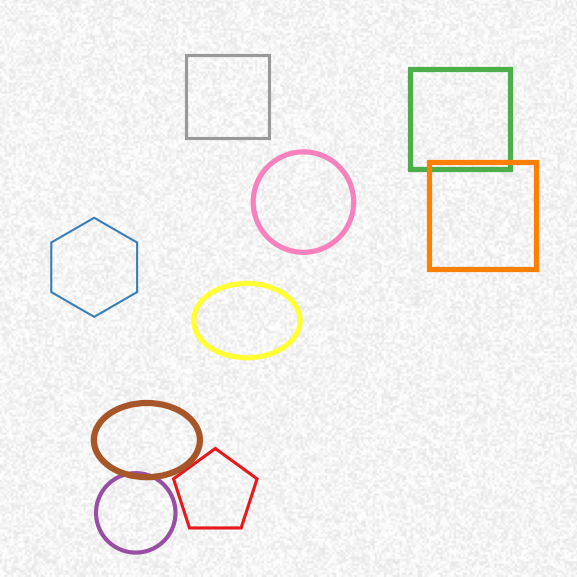[{"shape": "pentagon", "thickness": 1.5, "radius": 0.38, "center": [0.373, 0.146]}, {"shape": "hexagon", "thickness": 1, "radius": 0.43, "center": [0.163, 0.536]}, {"shape": "square", "thickness": 2.5, "radius": 0.43, "center": [0.797, 0.793]}, {"shape": "circle", "thickness": 2, "radius": 0.34, "center": [0.235, 0.111]}, {"shape": "square", "thickness": 2.5, "radius": 0.46, "center": [0.835, 0.625]}, {"shape": "oval", "thickness": 2.5, "radius": 0.46, "center": [0.428, 0.444]}, {"shape": "oval", "thickness": 3, "radius": 0.46, "center": [0.254, 0.237]}, {"shape": "circle", "thickness": 2.5, "radius": 0.44, "center": [0.525, 0.649]}, {"shape": "square", "thickness": 1.5, "radius": 0.36, "center": [0.394, 0.832]}]